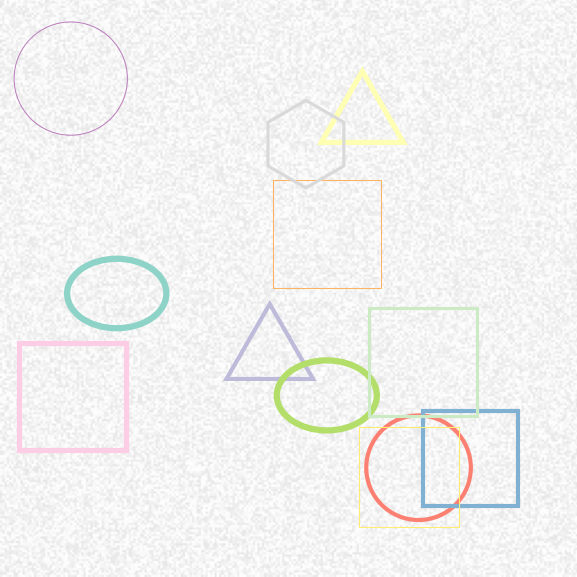[{"shape": "oval", "thickness": 3, "radius": 0.43, "center": [0.202, 0.491]}, {"shape": "triangle", "thickness": 2.5, "radius": 0.41, "center": [0.627, 0.794]}, {"shape": "triangle", "thickness": 2, "radius": 0.43, "center": [0.467, 0.386]}, {"shape": "circle", "thickness": 2, "radius": 0.45, "center": [0.725, 0.189]}, {"shape": "square", "thickness": 2, "radius": 0.41, "center": [0.814, 0.205]}, {"shape": "square", "thickness": 0.5, "radius": 0.47, "center": [0.567, 0.594]}, {"shape": "oval", "thickness": 3, "radius": 0.43, "center": [0.566, 0.314]}, {"shape": "square", "thickness": 2.5, "radius": 0.46, "center": [0.126, 0.312]}, {"shape": "hexagon", "thickness": 1.5, "radius": 0.38, "center": [0.53, 0.75]}, {"shape": "circle", "thickness": 0.5, "radius": 0.49, "center": [0.123, 0.863]}, {"shape": "square", "thickness": 1.5, "radius": 0.47, "center": [0.733, 0.372]}, {"shape": "square", "thickness": 0.5, "radius": 0.43, "center": [0.708, 0.172]}]